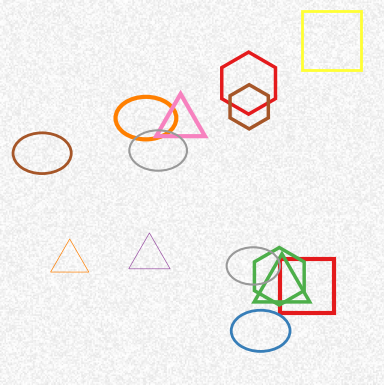[{"shape": "square", "thickness": 3, "radius": 0.35, "center": [0.798, 0.257]}, {"shape": "hexagon", "thickness": 2.5, "radius": 0.4, "center": [0.646, 0.784]}, {"shape": "oval", "thickness": 2, "radius": 0.38, "center": [0.677, 0.141]}, {"shape": "hexagon", "thickness": 2.5, "radius": 0.37, "center": [0.725, 0.282]}, {"shape": "triangle", "thickness": 2.5, "radius": 0.42, "center": [0.732, 0.257]}, {"shape": "triangle", "thickness": 0.5, "radius": 0.31, "center": [0.388, 0.333]}, {"shape": "oval", "thickness": 3, "radius": 0.39, "center": [0.379, 0.693]}, {"shape": "triangle", "thickness": 0.5, "radius": 0.29, "center": [0.181, 0.322]}, {"shape": "square", "thickness": 2, "radius": 0.39, "center": [0.861, 0.895]}, {"shape": "oval", "thickness": 2, "radius": 0.38, "center": [0.109, 0.602]}, {"shape": "hexagon", "thickness": 2.5, "radius": 0.29, "center": [0.647, 0.723]}, {"shape": "triangle", "thickness": 3, "radius": 0.37, "center": [0.469, 0.683]}, {"shape": "oval", "thickness": 1.5, "radius": 0.35, "center": [0.658, 0.309]}, {"shape": "oval", "thickness": 1.5, "radius": 0.37, "center": [0.411, 0.609]}]